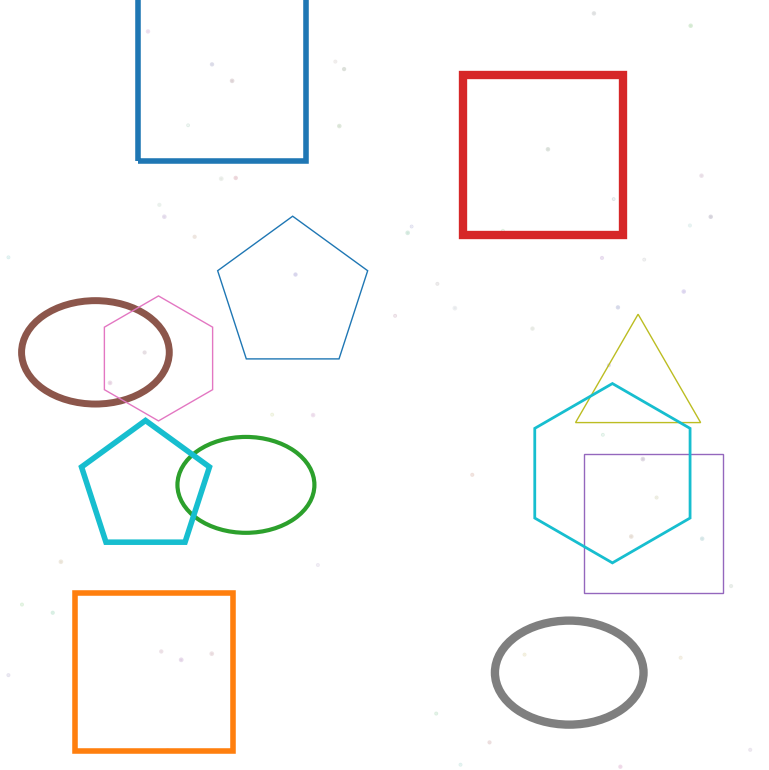[{"shape": "pentagon", "thickness": 0.5, "radius": 0.51, "center": [0.38, 0.617]}, {"shape": "square", "thickness": 2, "radius": 0.55, "center": [0.288, 0.9]}, {"shape": "square", "thickness": 2, "radius": 0.51, "center": [0.2, 0.128]}, {"shape": "oval", "thickness": 1.5, "radius": 0.44, "center": [0.319, 0.37]}, {"shape": "square", "thickness": 3, "radius": 0.52, "center": [0.705, 0.799]}, {"shape": "square", "thickness": 0.5, "radius": 0.45, "center": [0.848, 0.32]}, {"shape": "oval", "thickness": 2.5, "radius": 0.48, "center": [0.124, 0.542]}, {"shape": "hexagon", "thickness": 0.5, "radius": 0.41, "center": [0.206, 0.535]}, {"shape": "oval", "thickness": 3, "radius": 0.48, "center": [0.739, 0.126]}, {"shape": "triangle", "thickness": 0.5, "radius": 0.47, "center": [0.829, 0.498]}, {"shape": "hexagon", "thickness": 1, "radius": 0.58, "center": [0.795, 0.385]}, {"shape": "pentagon", "thickness": 2, "radius": 0.44, "center": [0.189, 0.367]}]